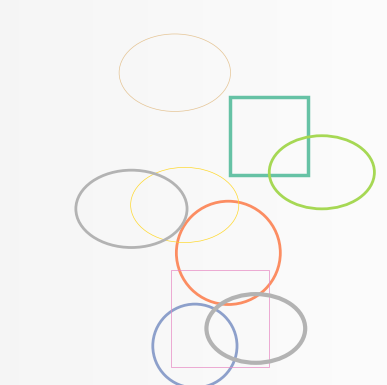[{"shape": "square", "thickness": 2.5, "radius": 0.51, "center": [0.695, 0.647]}, {"shape": "circle", "thickness": 2, "radius": 0.67, "center": [0.589, 0.343]}, {"shape": "circle", "thickness": 2, "radius": 0.54, "center": [0.503, 0.101]}, {"shape": "square", "thickness": 0.5, "radius": 0.63, "center": [0.568, 0.172]}, {"shape": "oval", "thickness": 2, "radius": 0.68, "center": [0.831, 0.553]}, {"shape": "oval", "thickness": 0.5, "radius": 0.7, "center": [0.477, 0.468]}, {"shape": "oval", "thickness": 0.5, "radius": 0.72, "center": [0.451, 0.811]}, {"shape": "oval", "thickness": 2, "radius": 0.72, "center": [0.339, 0.458]}, {"shape": "oval", "thickness": 3, "radius": 0.64, "center": [0.66, 0.147]}]